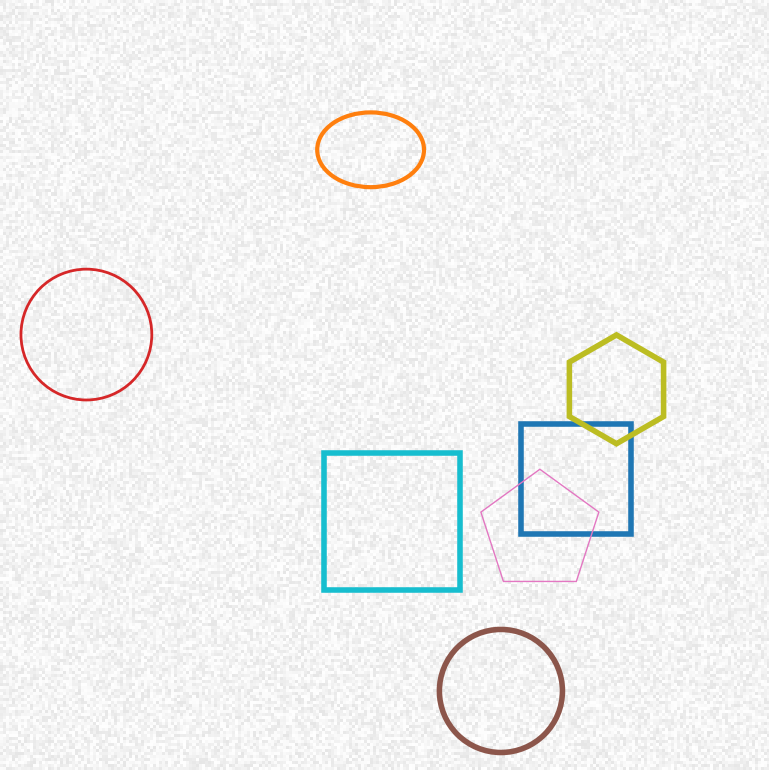[{"shape": "square", "thickness": 2, "radius": 0.36, "center": [0.748, 0.378]}, {"shape": "oval", "thickness": 1.5, "radius": 0.35, "center": [0.481, 0.805]}, {"shape": "circle", "thickness": 1, "radius": 0.42, "center": [0.112, 0.565]}, {"shape": "circle", "thickness": 2, "radius": 0.4, "center": [0.651, 0.103]}, {"shape": "pentagon", "thickness": 0.5, "radius": 0.4, "center": [0.701, 0.31]}, {"shape": "hexagon", "thickness": 2, "radius": 0.35, "center": [0.801, 0.494]}, {"shape": "square", "thickness": 2, "radius": 0.44, "center": [0.509, 0.323]}]